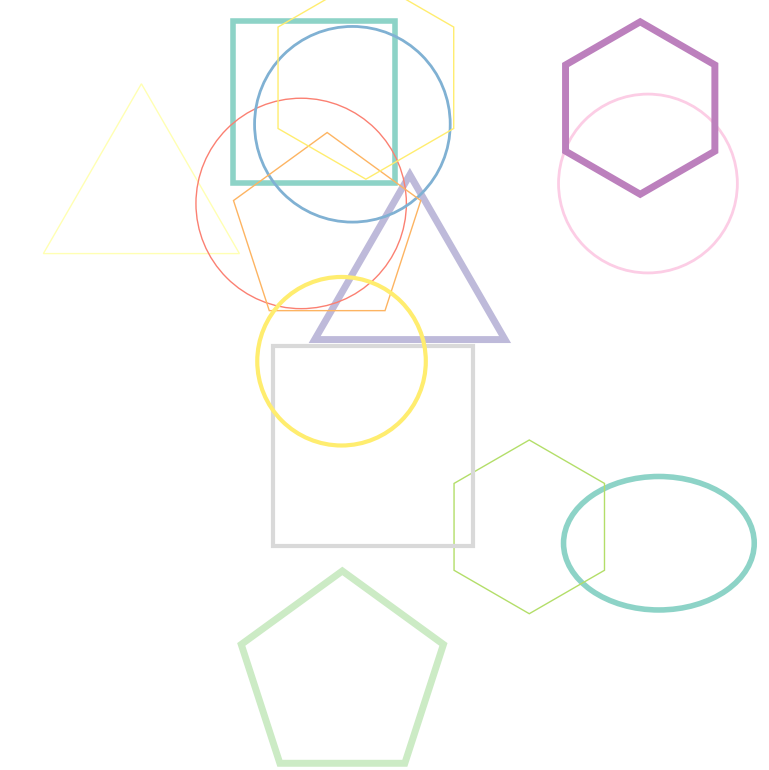[{"shape": "oval", "thickness": 2, "radius": 0.62, "center": [0.856, 0.295]}, {"shape": "square", "thickness": 2, "radius": 0.53, "center": [0.408, 0.867]}, {"shape": "triangle", "thickness": 0.5, "radius": 0.74, "center": [0.184, 0.744]}, {"shape": "triangle", "thickness": 2.5, "radius": 0.71, "center": [0.532, 0.63]}, {"shape": "circle", "thickness": 0.5, "radius": 0.68, "center": [0.391, 0.736]}, {"shape": "circle", "thickness": 1, "radius": 0.64, "center": [0.458, 0.839]}, {"shape": "pentagon", "thickness": 0.5, "radius": 0.64, "center": [0.425, 0.7]}, {"shape": "hexagon", "thickness": 0.5, "radius": 0.56, "center": [0.687, 0.316]}, {"shape": "circle", "thickness": 1, "radius": 0.58, "center": [0.841, 0.762]}, {"shape": "square", "thickness": 1.5, "radius": 0.65, "center": [0.485, 0.421]}, {"shape": "hexagon", "thickness": 2.5, "radius": 0.56, "center": [0.831, 0.86]}, {"shape": "pentagon", "thickness": 2.5, "radius": 0.69, "center": [0.445, 0.12]}, {"shape": "circle", "thickness": 1.5, "radius": 0.55, "center": [0.444, 0.531]}, {"shape": "hexagon", "thickness": 0.5, "radius": 0.66, "center": [0.475, 0.899]}]